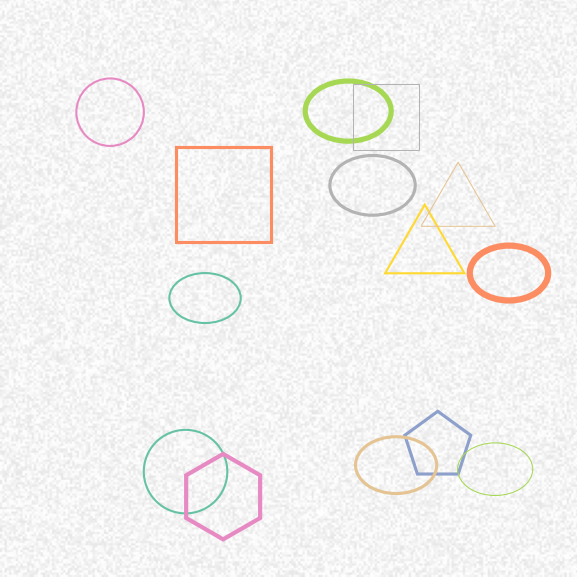[{"shape": "circle", "thickness": 1, "radius": 0.36, "center": [0.321, 0.182]}, {"shape": "oval", "thickness": 1, "radius": 0.31, "center": [0.355, 0.483]}, {"shape": "oval", "thickness": 3, "radius": 0.34, "center": [0.881, 0.526]}, {"shape": "square", "thickness": 1.5, "radius": 0.41, "center": [0.387, 0.662]}, {"shape": "pentagon", "thickness": 1.5, "radius": 0.3, "center": [0.758, 0.227]}, {"shape": "hexagon", "thickness": 2, "radius": 0.37, "center": [0.386, 0.139]}, {"shape": "circle", "thickness": 1, "radius": 0.29, "center": [0.191, 0.805]}, {"shape": "oval", "thickness": 0.5, "radius": 0.33, "center": [0.857, 0.187]}, {"shape": "oval", "thickness": 2.5, "radius": 0.37, "center": [0.603, 0.807]}, {"shape": "triangle", "thickness": 1, "radius": 0.4, "center": [0.736, 0.566]}, {"shape": "oval", "thickness": 1.5, "radius": 0.35, "center": [0.686, 0.194]}, {"shape": "triangle", "thickness": 0.5, "radius": 0.37, "center": [0.793, 0.644]}, {"shape": "oval", "thickness": 1.5, "radius": 0.37, "center": [0.645, 0.678]}, {"shape": "square", "thickness": 0.5, "radius": 0.29, "center": [0.668, 0.797]}]